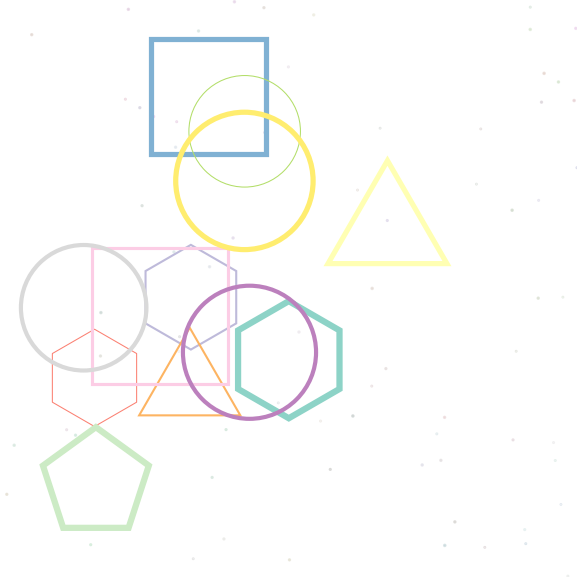[{"shape": "hexagon", "thickness": 3, "radius": 0.51, "center": [0.5, 0.376]}, {"shape": "triangle", "thickness": 2.5, "radius": 0.59, "center": [0.671, 0.602]}, {"shape": "hexagon", "thickness": 1, "radius": 0.45, "center": [0.331, 0.484]}, {"shape": "hexagon", "thickness": 0.5, "radius": 0.42, "center": [0.164, 0.345]}, {"shape": "square", "thickness": 2.5, "radius": 0.5, "center": [0.361, 0.832]}, {"shape": "triangle", "thickness": 1, "radius": 0.51, "center": [0.329, 0.33]}, {"shape": "circle", "thickness": 0.5, "radius": 0.48, "center": [0.424, 0.772]}, {"shape": "square", "thickness": 1.5, "radius": 0.59, "center": [0.277, 0.452]}, {"shape": "circle", "thickness": 2, "radius": 0.54, "center": [0.145, 0.466]}, {"shape": "circle", "thickness": 2, "radius": 0.58, "center": [0.432, 0.389]}, {"shape": "pentagon", "thickness": 3, "radius": 0.48, "center": [0.166, 0.163]}, {"shape": "circle", "thickness": 2.5, "radius": 0.59, "center": [0.423, 0.686]}]